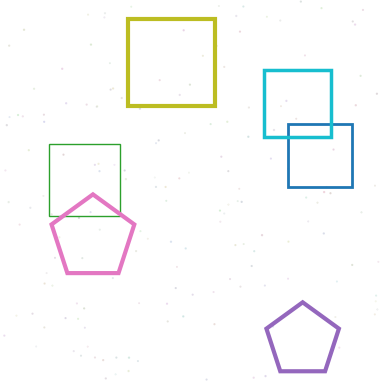[{"shape": "square", "thickness": 2, "radius": 0.41, "center": [0.831, 0.596]}, {"shape": "square", "thickness": 1, "radius": 0.47, "center": [0.219, 0.533]}, {"shape": "pentagon", "thickness": 3, "radius": 0.49, "center": [0.786, 0.116]}, {"shape": "pentagon", "thickness": 3, "radius": 0.57, "center": [0.241, 0.382]}, {"shape": "square", "thickness": 3, "radius": 0.56, "center": [0.446, 0.839]}, {"shape": "square", "thickness": 2.5, "radius": 0.43, "center": [0.772, 0.73]}]